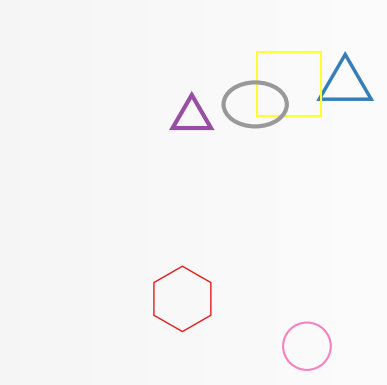[{"shape": "hexagon", "thickness": 1, "radius": 0.42, "center": [0.471, 0.224]}, {"shape": "triangle", "thickness": 2.5, "radius": 0.39, "center": [0.891, 0.781]}, {"shape": "triangle", "thickness": 3, "radius": 0.29, "center": [0.495, 0.696]}, {"shape": "square", "thickness": 1.5, "radius": 0.42, "center": [0.746, 0.781]}, {"shape": "circle", "thickness": 1.5, "radius": 0.31, "center": [0.792, 0.101]}, {"shape": "oval", "thickness": 3, "radius": 0.41, "center": [0.659, 0.729]}]